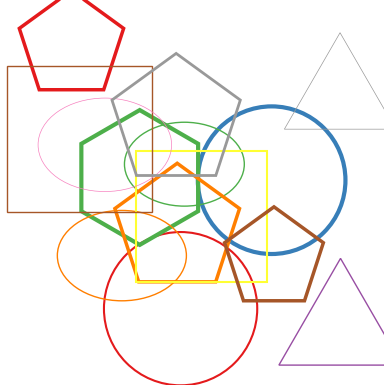[{"shape": "circle", "thickness": 1.5, "radius": 1.0, "center": [0.469, 0.198]}, {"shape": "pentagon", "thickness": 2.5, "radius": 0.71, "center": [0.186, 0.882]}, {"shape": "circle", "thickness": 3, "radius": 0.96, "center": [0.706, 0.532]}, {"shape": "oval", "thickness": 1, "radius": 0.78, "center": [0.479, 0.574]}, {"shape": "hexagon", "thickness": 3, "radius": 0.88, "center": [0.363, 0.539]}, {"shape": "triangle", "thickness": 1, "radius": 0.92, "center": [0.884, 0.144]}, {"shape": "pentagon", "thickness": 2.5, "radius": 0.85, "center": [0.46, 0.406]}, {"shape": "oval", "thickness": 1, "radius": 0.84, "center": [0.317, 0.336]}, {"shape": "square", "thickness": 1.5, "radius": 0.85, "center": [0.524, 0.437]}, {"shape": "square", "thickness": 1, "radius": 0.95, "center": [0.207, 0.639]}, {"shape": "pentagon", "thickness": 2.5, "radius": 0.67, "center": [0.712, 0.328]}, {"shape": "oval", "thickness": 0.5, "radius": 0.87, "center": [0.272, 0.624]}, {"shape": "pentagon", "thickness": 2, "radius": 0.88, "center": [0.458, 0.686]}, {"shape": "triangle", "thickness": 0.5, "radius": 0.84, "center": [0.883, 0.748]}]